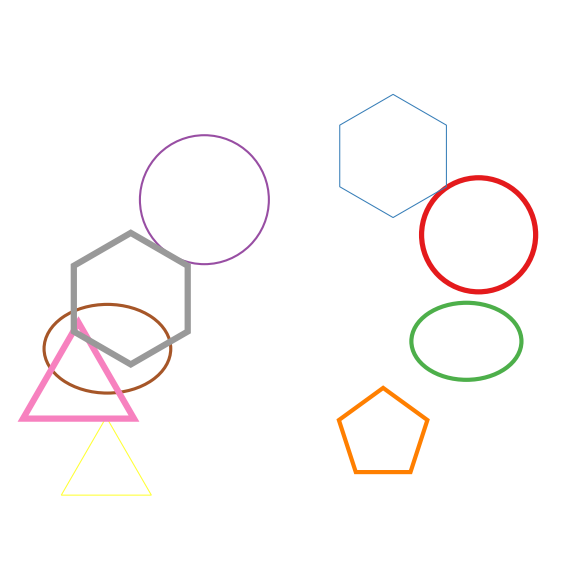[{"shape": "circle", "thickness": 2.5, "radius": 0.49, "center": [0.829, 0.593]}, {"shape": "hexagon", "thickness": 0.5, "radius": 0.53, "center": [0.681, 0.729]}, {"shape": "oval", "thickness": 2, "radius": 0.48, "center": [0.808, 0.408]}, {"shape": "circle", "thickness": 1, "radius": 0.56, "center": [0.354, 0.653]}, {"shape": "pentagon", "thickness": 2, "radius": 0.4, "center": [0.663, 0.247]}, {"shape": "triangle", "thickness": 0.5, "radius": 0.45, "center": [0.184, 0.187]}, {"shape": "oval", "thickness": 1.5, "radius": 0.55, "center": [0.186, 0.395]}, {"shape": "triangle", "thickness": 3, "radius": 0.55, "center": [0.136, 0.33]}, {"shape": "hexagon", "thickness": 3, "radius": 0.57, "center": [0.226, 0.482]}]